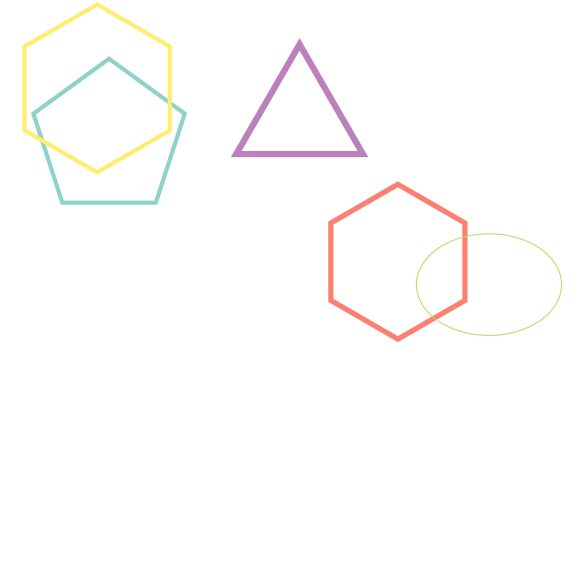[{"shape": "pentagon", "thickness": 2, "radius": 0.69, "center": [0.189, 0.76]}, {"shape": "hexagon", "thickness": 2.5, "radius": 0.67, "center": [0.689, 0.546]}, {"shape": "oval", "thickness": 0.5, "radius": 0.63, "center": [0.847, 0.506]}, {"shape": "triangle", "thickness": 3, "radius": 0.63, "center": [0.519, 0.796]}, {"shape": "hexagon", "thickness": 2, "radius": 0.73, "center": [0.168, 0.846]}]